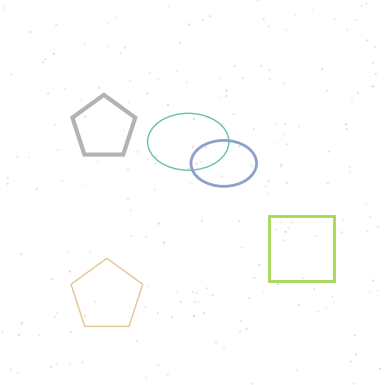[{"shape": "oval", "thickness": 1, "radius": 0.53, "center": [0.489, 0.632]}, {"shape": "oval", "thickness": 2, "radius": 0.43, "center": [0.581, 0.576]}, {"shape": "square", "thickness": 2, "radius": 0.42, "center": [0.784, 0.355]}, {"shape": "pentagon", "thickness": 1, "radius": 0.49, "center": [0.278, 0.231]}, {"shape": "pentagon", "thickness": 3, "radius": 0.43, "center": [0.27, 0.668]}]